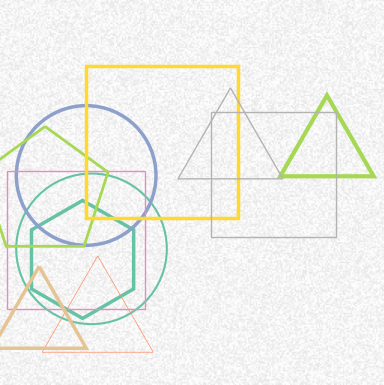[{"shape": "hexagon", "thickness": 2.5, "radius": 0.77, "center": [0.214, 0.326]}, {"shape": "circle", "thickness": 1.5, "radius": 0.98, "center": [0.238, 0.354]}, {"shape": "triangle", "thickness": 0.5, "radius": 0.83, "center": [0.254, 0.168]}, {"shape": "circle", "thickness": 2.5, "radius": 0.91, "center": [0.224, 0.544]}, {"shape": "square", "thickness": 1, "radius": 0.9, "center": [0.197, 0.376]}, {"shape": "pentagon", "thickness": 2, "radius": 0.86, "center": [0.117, 0.499]}, {"shape": "triangle", "thickness": 3, "radius": 0.7, "center": [0.849, 0.612]}, {"shape": "square", "thickness": 2.5, "radius": 0.98, "center": [0.421, 0.631]}, {"shape": "triangle", "thickness": 2.5, "radius": 0.71, "center": [0.102, 0.166]}, {"shape": "square", "thickness": 1, "radius": 0.82, "center": [0.71, 0.547]}, {"shape": "triangle", "thickness": 1, "radius": 0.79, "center": [0.599, 0.614]}]